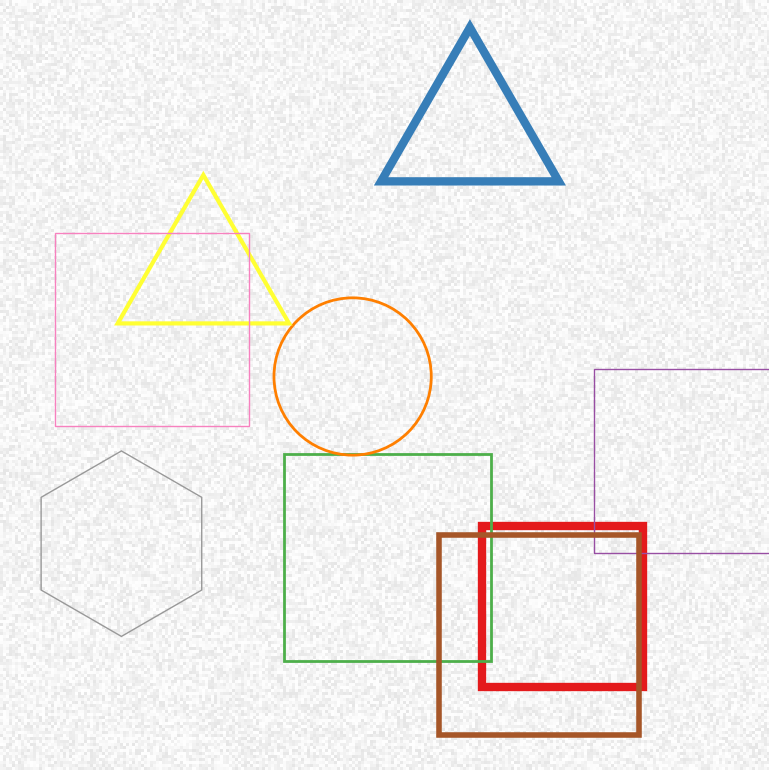[{"shape": "square", "thickness": 3, "radius": 0.52, "center": [0.731, 0.213]}, {"shape": "triangle", "thickness": 3, "radius": 0.67, "center": [0.61, 0.831]}, {"shape": "square", "thickness": 1, "radius": 0.67, "center": [0.503, 0.276]}, {"shape": "square", "thickness": 0.5, "radius": 0.6, "center": [0.891, 0.402]}, {"shape": "circle", "thickness": 1, "radius": 0.51, "center": [0.458, 0.511]}, {"shape": "triangle", "thickness": 1.5, "radius": 0.64, "center": [0.264, 0.644]}, {"shape": "square", "thickness": 2, "radius": 0.65, "center": [0.7, 0.175]}, {"shape": "square", "thickness": 0.5, "radius": 0.63, "center": [0.197, 0.572]}, {"shape": "hexagon", "thickness": 0.5, "radius": 0.6, "center": [0.158, 0.294]}]